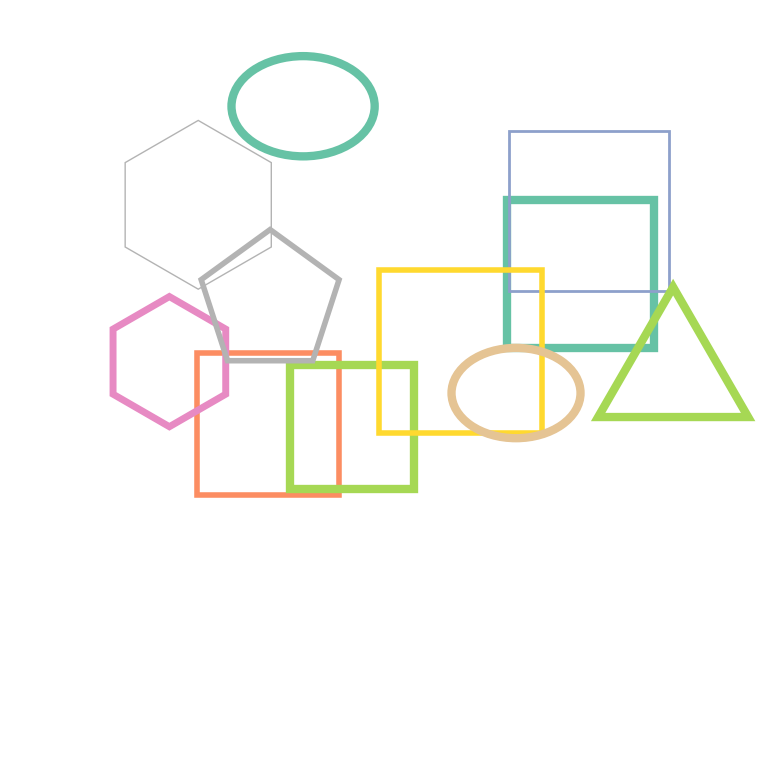[{"shape": "square", "thickness": 3, "radius": 0.48, "center": [0.754, 0.644]}, {"shape": "oval", "thickness": 3, "radius": 0.46, "center": [0.394, 0.862]}, {"shape": "square", "thickness": 2, "radius": 0.46, "center": [0.348, 0.449]}, {"shape": "square", "thickness": 1, "radius": 0.52, "center": [0.765, 0.726]}, {"shape": "hexagon", "thickness": 2.5, "radius": 0.42, "center": [0.22, 0.53]}, {"shape": "square", "thickness": 3, "radius": 0.4, "center": [0.457, 0.445]}, {"shape": "triangle", "thickness": 3, "radius": 0.56, "center": [0.874, 0.515]}, {"shape": "square", "thickness": 2, "radius": 0.53, "center": [0.598, 0.544]}, {"shape": "oval", "thickness": 3, "radius": 0.42, "center": [0.67, 0.49]}, {"shape": "pentagon", "thickness": 2, "radius": 0.47, "center": [0.351, 0.608]}, {"shape": "hexagon", "thickness": 0.5, "radius": 0.55, "center": [0.257, 0.734]}]